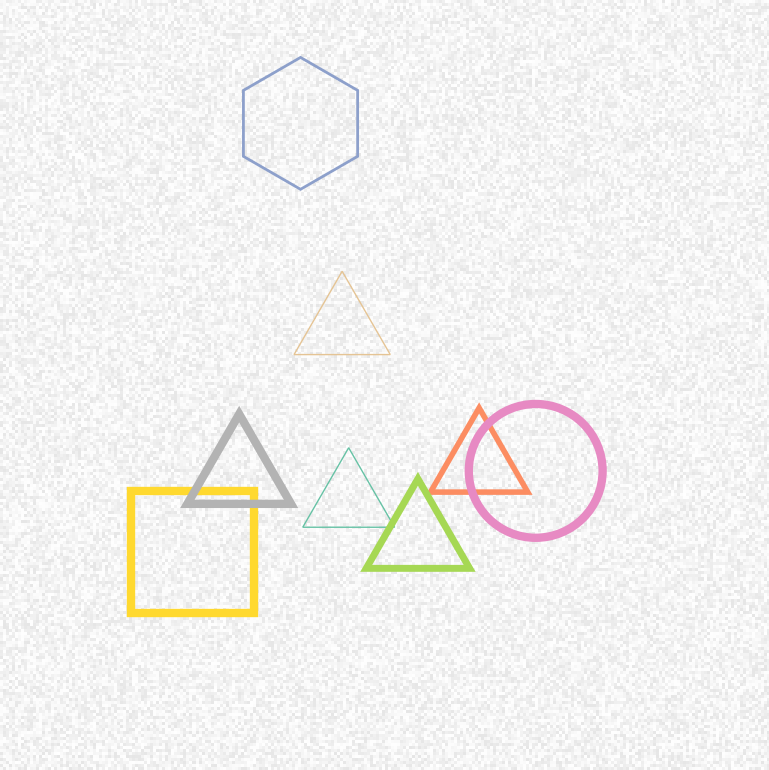[{"shape": "triangle", "thickness": 0.5, "radius": 0.34, "center": [0.453, 0.35]}, {"shape": "triangle", "thickness": 2, "radius": 0.36, "center": [0.622, 0.397]}, {"shape": "hexagon", "thickness": 1, "radius": 0.43, "center": [0.39, 0.84]}, {"shape": "circle", "thickness": 3, "radius": 0.43, "center": [0.696, 0.388]}, {"shape": "triangle", "thickness": 2.5, "radius": 0.39, "center": [0.543, 0.301]}, {"shape": "square", "thickness": 3, "radius": 0.4, "center": [0.25, 0.283]}, {"shape": "triangle", "thickness": 0.5, "radius": 0.36, "center": [0.444, 0.576]}, {"shape": "triangle", "thickness": 3, "radius": 0.39, "center": [0.311, 0.384]}]